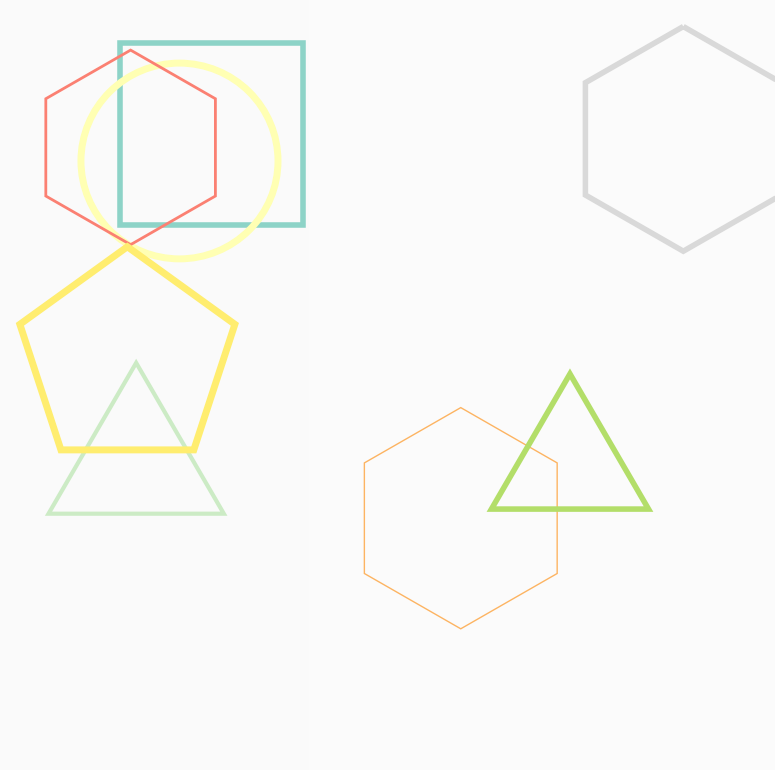[{"shape": "square", "thickness": 2, "radius": 0.59, "center": [0.273, 0.826]}, {"shape": "circle", "thickness": 2.5, "radius": 0.64, "center": [0.232, 0.791]}, {"shape": "hexagon", "thickness": 1, "radius": 0.63, "center": [0.169, 0.809]}, {"shape": "hexagon", "thickness": 0.5, "radius": 0.72, "center": [0.595, 0.327]}, {"shape": "triangle", "thickness": 2, "radius": 0.59, "center": [0.735, 0.397]}, {"shape": "hexagon", "thickness": 2, "radius": 0.73, "center": [0.882, 0.82]}, {"shape": "triangle", "thickness": 1.5, "radius": 0.65, "center": [0.176, 0.398]}, {"shape": "pentagon", "thickness": 2.5, "radius": 0.73, "center": [0.164, 0.534]}]